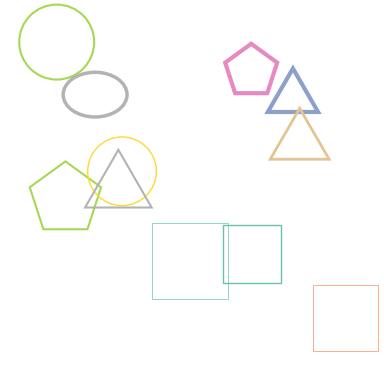[{"shape": "square", "thickness": 0.5, "radius": 0.49, "center": [0.493, 0.323]}, {"shape": "square", "thickness": 1, "radius": 0.37, "center": [0.654, 0.34]}, {"shape": "square", "thickness": 0.5, "radius": 0.42, "center": [0.897, 0.174]}, {"shape": "triangle", "thickness": 3, "radius": 0.38, "center": [0.761, 0.747]}, {"shape": "pentagon", "thickness": 3, "radius": 0.36, "center": [0.652, 0.815]}, {"shape": "circle", "thickness": 1.5, "radius": 0.49, "center": [0.147, 0.891]}, {"shape": "pentagon", "thickness": 1.5, "radius": 0.49, "center": [0.17, 0.483]}, {"shape": "circle", "thickness": 1, "radius": 0.45, "center": [0.317, 0.555]}, {"shape": "triangle", "thickness": 2, "radius": 0.44, "center": [0.778, 0.63]}, {"shape": "triangle", "thickness": 1.5, "radius": 0.5, "center": [0.307, 0.511]}, {"shape": "oval", "thickness": 2.5, "radius": 0.41, "center": [0.247, 0.754]}]